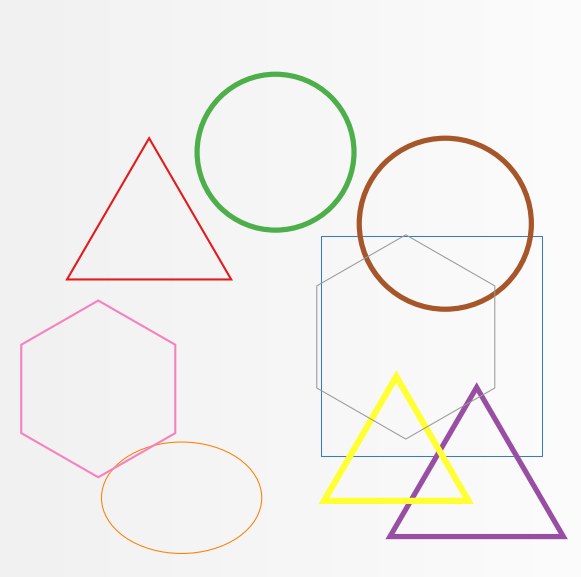[{"shape": "triangle", "thickness": 1, "radius": 0.82, "center": [0.257, 0.597]}, {"shape": "square", "thickness": 0.5, "radius": 0.95, "center": [0.742, 0.4]}, {"shape": "circle", "thickness": 2.5, "radius": 0.67, "center": [0.474, 0.736]}, {"shape": "triangle", "thickness": 2.5, "radius": 0.86, "center": [0.82, 0.156]}, {"shape": "oval", "thickness": 0.5, "radius": 0.69, "center": [0.312, 0.137]}, {"shape": "triangle", "thickness": 3, "radius": 0.72, "center": [0.682, 0.204]}, {"shape": "circle", "thickness": 2.5, "radius": 0.74, "center": [0.766, 0.612]}, {"shape": "hexagon", "thickness": 1, "radius": 0.77, "center": [0.169, 0.326]}, {"shape": "hexagon", "thickness": 0.5, "radius": 0.88, "center": [0.698, 0.416]}]